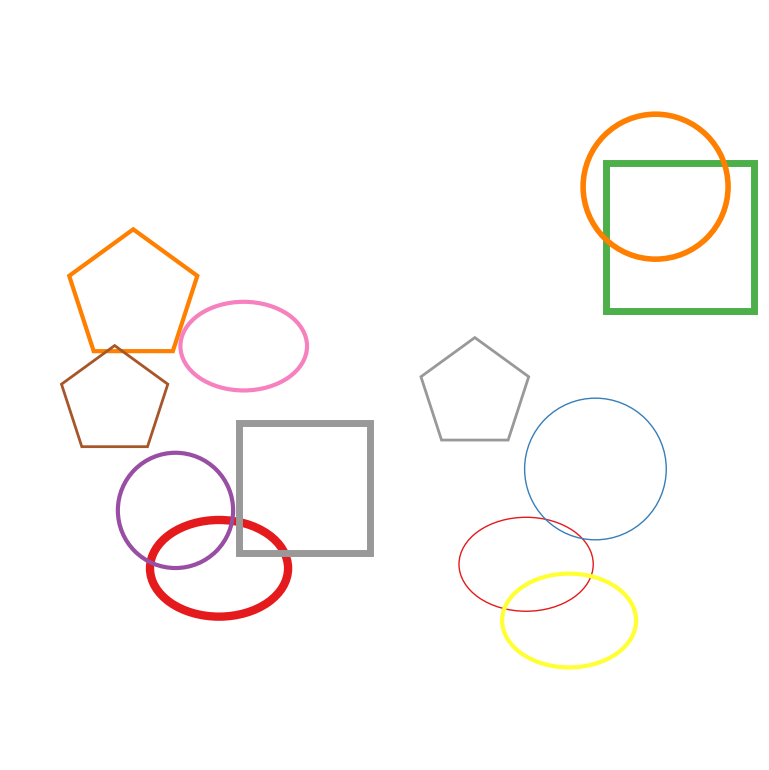[{"shape": "oval", "thickness": 3, "radius": 0.45, "center": [0.284, 0.262]}, {"shape": "oval", "thickness": 0.5, "radius": 0.44, "center": [0.683, 0.267]}, {"shape": "circle", "thickness": 0.5, "radius": 0.46, "center": [0.773, 0.391]}, {"shape": "square", "thickness": 2.5, "radius": 0.48, "center": [0.883, 0.693]}, {"shape": "circle", "thickness": 1.5, "radius": 0.37, "center": [0.228, 0.337]}, {"shape": "pentagon", "thickness": 1.5, "radius": 0.44, "center": [0.173, 0.615]}, {"shape": "circle", "thickness": 2, "radius": 0.47, "center": [0.851, 0.758]}, {"shape": "oval", "thickness": 1.5, "radius": 0.43, "center": [0.739, 0.194]}, {"shape": "pentagon", "thickness": 1, "radius": 0.36, "center": [0.149, 0.479]}, {"shape": "oval", "thickness": 1.5, "radius": 0.41, "center": [0.317, 0.55]}, {"shape": "pentagon", "thickness": 1, "radius": 0.37, "center": [0.617, 0.488]}, {"shape": "square", "thickness": 2.5, "radius": 0.42, "center": [0.395, 0.366]}]